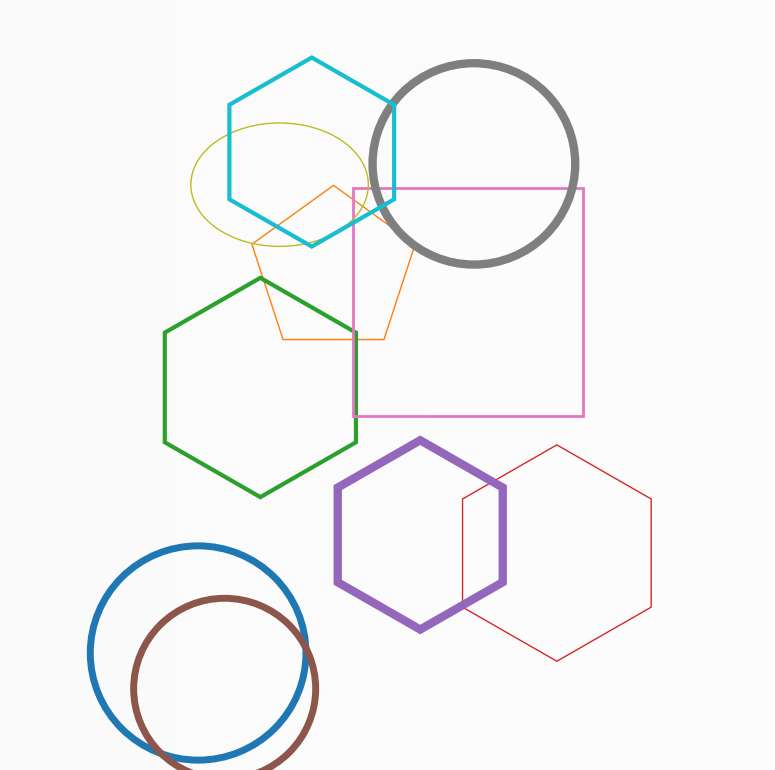[{"shape": "circle", "thickness": 2.5, "radius": 0.7, "center": [0.256, 0.152]}, {"shape": "pentagon", "thickness": 0.5, "radius": 0.55, "center": [0.43, 0.649]}, {"shape": "hexagon", "thickness": 1.5, "radius": 0.71, "center": [0.336, 0.497]}, {"shape": "hexagon", "thickness": 0.5, "radius": 0.7, "center": [0.719, 0.282]}, {"shape": "hexagon", "thickness": 3, "radius": 0.61, "center": [0.542, 0.305]}, {"shape": "circle", "thickness": 2.5, "radius": 0.59, "center": [0.29, 0.106]}, {"shape": "square", "thickness": 1, "radius": 0.74, "center": [0.604, 0.608]}, {"shape": "circle", "thickness": 3, "radius": 0.65, "center": [0.611, 0.787]}, {"shape": "oval", "thickness": 0.5, "radius": 0.57, "center": [0.361, 0.76]}, {"shape": "hexagon", "thickness": 1.5, "radius": 0.61, "center": [0.402, 0.803]}]